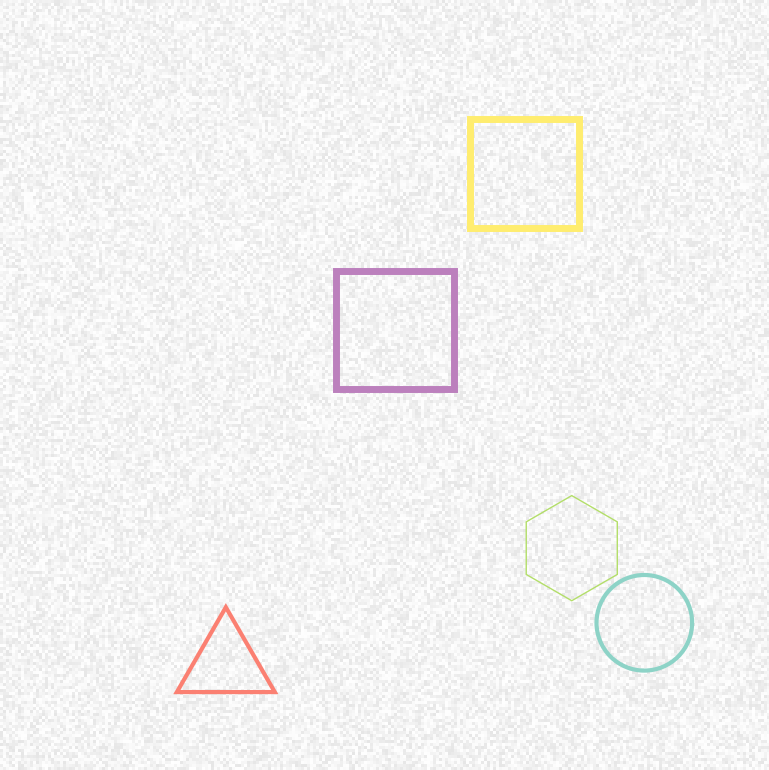[{"shape": "circle", "thickness": 1.5, "radius": 0.31, "center": [0.837, 0.191]}, {"shape": "triangle", "thickness": 1.5, "radius": 0.37, "center": [0.293, 0.138]}, {"shape": "hexagon", "thickness": 0.5, "radius": 0.34, "center": [0.743, 0.288]}, {"shape": "square", "thickness": 2.5, "radius": 0.38, "center": [0.513, 0.572]}, {"shape": "square", "thickness": 2.5, "radius": 0.35, "center": [0.681, 0.775]}]